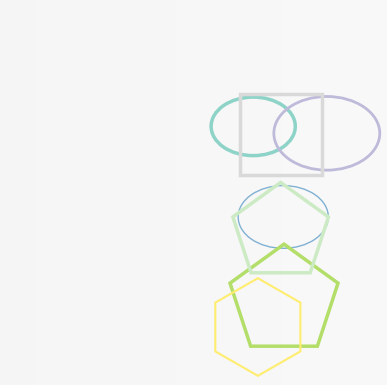[{"shape": "oval", "thickness": 2.5, "radius": 0.54, "center": [0.653, 0.672]}, {"shape": "oval", "thickness": 2, "radius": 0.68, "center": [0.843, 0.654]}, {"shape": "oval", "thickness": 1, "radius": 0.58, "center": [0.731, 0.437]}, {"shape": "pentagon", "thickness": 2.5, "radius": 0.73, "center": [0.733, 0.219]}, {"shape": "square", "thickness": 2.5, "radius": 0.53, "center": [0.725, 0.651]}, {"shape": "pentagon", "thickness": 2.5, "radius": 0.65, "center": [0.724, 0.396]}, {"shape": "hexagon", "thickness": 1.5, "radius": 0.63, "center": [0.665, 0.151]}]